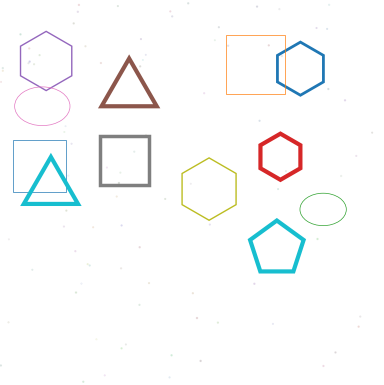[{"shape": "hexagon", "thickness": 2, "radius": 0.34, "center": [0.78, 0.822]}, {"shape": "square", "thickness": 0.5, "radius": 0.34, "center": [0.102, 0.569]}, {"shape": "square", "thickness": 0.5, "radius": 0.38, "center": [0.664, 0.832]}, {"shape": "oval", "thickness": 0.5, "radius": 0.3, "center": [0.839, 0.456]}, {"shape": "hexagon", "thickness": 3, "radius": 0.3, "center": [0.728, 0.593]}, {"shape": "hexagon", "thickness": 1, "radius": 0.38, "center": [0.12, 0.842]}, {"shape": "triangle", "thickness": 3, "radius": 0.41, "center": [0.335, 0.765]}, {"shape": "oval", "thickness": 0.5, "radius": 0.36, "center": [0.11, 0.724]}, {"shape": "square", "thickness": 2.5, "radius": 0.32, "center": [0.323, 0.583]}, {"shape": "hexagon", "thickness": 1, "radius": 0.4, "center": [0.543, 0.509]}, {"shape": "triangle", "thickness": 3, "radius": 0.41, "center": [0.132, 0.511]}, {"shape": "pentagon", "thickness": 3, "radius": 0.37, "center": [0.719, 0.354]}]